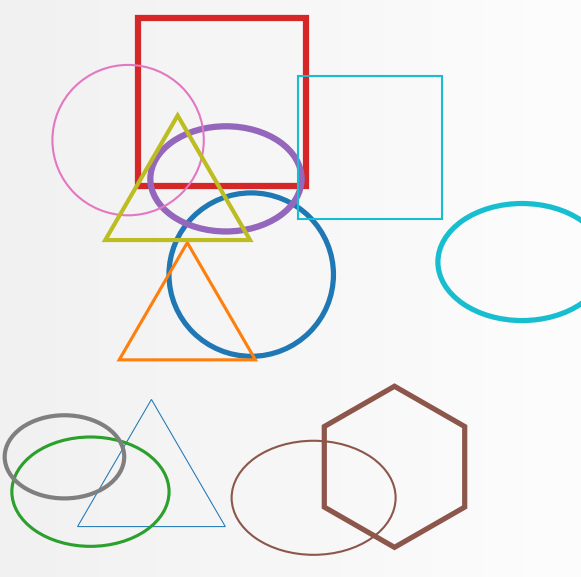[{"shape": "triangle", "thickness": 0.5, "radius": 0.73, "center": [0.261, 0.161]}, {"shape": "circle", "thickness": 2.5, "radius": 0.71, "center": [0.432, 0.524]}, {"shape": "triangle", "thickness": 1.5, "radius": 0.68, "center": [0.322, 0.444]}, {"shape": "oval", "thickness": 1.5, "radius": 0.68, "center": [0.156, 0.148]}, {"shape": "square", "thickness": 3, "radius": 0.73, "center": [0.382, 0.823]}, {"shape": "oval", "thickness": 3, "radius": 0.65, "center": [0.389, 0.689]}, {"shape": "oval", "thickness": 1, "radius": 0.71, "center": [0.54, 0.137]}, {"shape": "hexagon", "thickness": 2.5, "radius": 0.7, "center": [0.679, 0.191]}, {"shape": "circle", "thickness": 1, "radius": 0.65, "center": [0.22, 0.757]}, {"shape": "oval", "thickness": 2, "radius": 0.51, "center": [0.111, 0.208]}, {"shape": "triangle", "thickness": 2, "radius": 0.72, "center": [0.306, 0.655]}, {"shape": "square", "thickness": 1, "radius": 0.62, "center": [0.637, 0.743]}, {"shape": "oval", "thickness": 2.5, "radius": 0.72, "center": [0.898, 0.545]}]